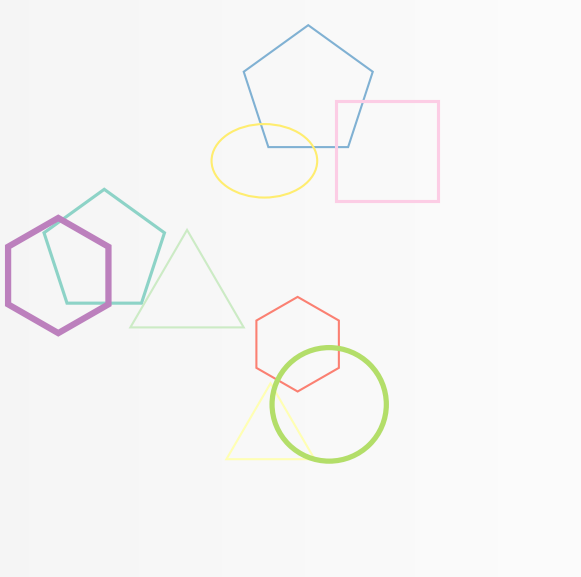[{"shape": "pentagon", "thickness": 1.5, "radius": 0.54, "center": [0.179, 0.562]}, {"shape": "triangle", "thickness": 1, "radius": 0.44, "center": [0.465, 0.248]}, {"shape": "hexagon", "thickness": 1, "radius": 0.41, "center": [0.512, 0.403]}, {"shape": "pentagon", "thickness": 1, "radius": 0.58, "center": [0.53, 0.839]}, {"shape": "circle", "thickness": 2.5, "radius": 0.49, "center": [0.566, 0.299]}, {"shape": "square", "thickness": 1.5, "radius": 0.44, "center": [0.666, 0.737]}, {"shape": "hexagon", "thickness": 3, "radius": 0.5, "center": [0.1, 0.522]}, {"shape": "triangle", "thickness": 1, "radius": 0.56, "center": [0.322, 0.488]}, {"shape": "oval", "thickness": 1, "radius": 0.45, "center": [0.455, 0.721]}]